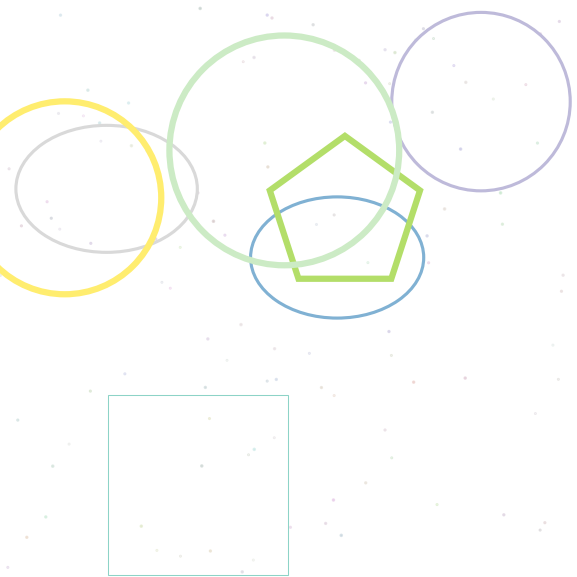[{"shape": "square", "thickness": 0.5, "radius": 0.78, "center": [0.343, 0.159]}, {"shape": "circle", "thickness": 1.5, "radius": 0.77, "center": [0.833, 0.823]}, {"shape": "oval", "thickness": 1.5, "radius": 0.75, "center": [0.584, 0.553]}, {"shape": "pentagon", "thickness": 3, "radius": 0.68, "center": [0.597, 0.627]}, {"shape": "oval", "thickness": 1.5, "radius": 0.79, "center": [0.185, 0.672]}, {"shape": "circle", "thickness": 3, "radius": 0.99, "center": [0.492, 0.739]}, {"shape": "circle", "thickness": 3, "radius": 0.84, "center": [0.112, 0.657]}]